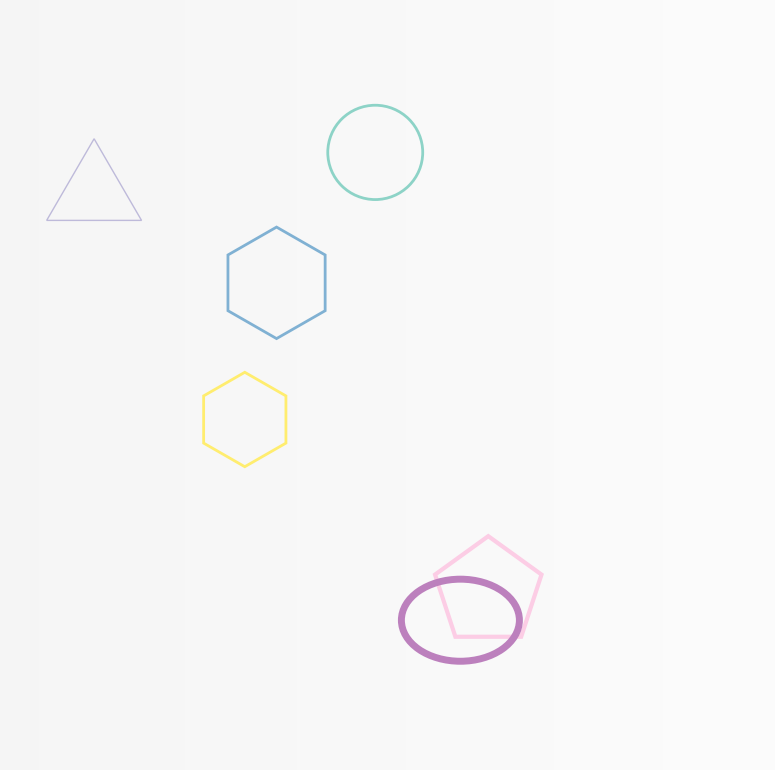[{"shape": "circle", "thickness": 1, "radius": 0.31, "center": [0.484, 0.802]}, {"shape": "triangle", "thickness": 0.5, "radius": 0.35, "center": [0.121, 0.749]}, {"shape": "hexagon", "thickness": 1, "radius": 0.36, "center": [0.357, 0.633]}, {"shape": "pentagon", "thickness": 1.5, "radius": 0.36, "center": [0.63, 0.231]}, {"shape": "oval", "thickness": 2.5, "radius": 0.38, "center": [0.594, 0.195]}, {"shape": "hexagon", "thickness": 1, "radius": 0.31, "center": [0.316, 0.455]}]